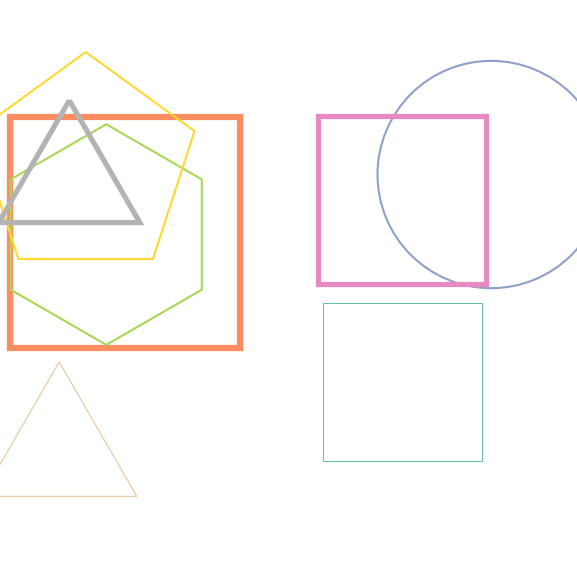[{"shape": "square", "thickness": 0.5, "radius": 0.69, "center": [0.697, 0.337]}, {"shape": "square", "thickness": 3, "radius": 1.0, "center": [0.217, 0.596]}, {"shape": "circle", "thickness": 1, "radius": 0.98, "center": [0.851, 0.697]}, {"shape": "square", "thickness": 2.5, "radius": 0.73, "center": [0.696, 0.653]}, {"shape": "hexagon", "thickness": 1, "radius": 0.96, "center": [0.184, 0.593]}, {"shape": "pentagon", "thickness": 1, "radius": 0.99, "center": [0.148, 0.711]}, {"shape": "triangle", "thickness": 0.5, "radius": 0.78, "center": [0.103, 0.217]}, {"shape": "triangle", "thickness": 2.5, "radius": 0.71, "center": [0.12, 0.684]}]